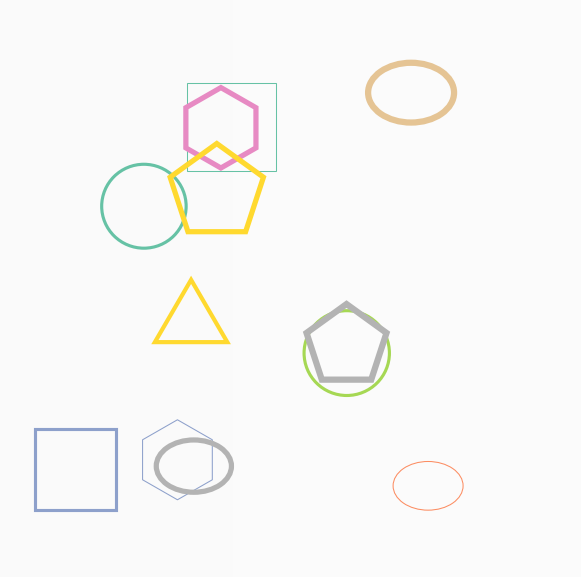[{"shape": "square", "thickness": 0.5, "radius": 0.38, "center": [0.399, 0.779]}, {"shape": "circle", "thickness": 1.5, "radius": 0.36, "center": [0.248, 0.642]}, {"shape": "oval", "thickness": 0.5, "radius": 0.3, "center": [0.737, 0.158]}, {"shape": "square", "thickness": 1.5, "radius": 0.35, "center": [0.13, 0.187]}, {"shape": "hexagon", "thickness": 0.5, "radius": 0.35, "center": [0.305, 0.203]}, {"shape": "hexagon", "thickness": 2.5, "radius": 0.35, "center": [0.38, 0.778]}, {"shape": "circle", "thickness": 1.5, "radius": 0.37, "center": [0.597, 0.388]}, {"shape": "pentagon", "thickness": 2.5, "radius": 0.42, "center": [0.373, 0.666]}, {"shape": "triangle", "thickness": 2, "radius": 0.36, "center": [0.329, 0.443]}, {"shape": "oval", "thickness": 3, "radius": 0.37, "center": [0.707, 0.839]}, {"shape": "pentagon", "thickness": 3, "radius": 0.36, "center": [0.596, 0.4]}, {"shape": "oval", "thickness": 2.5, "radius": 0.32, "center": [0.334, 0.192]}]